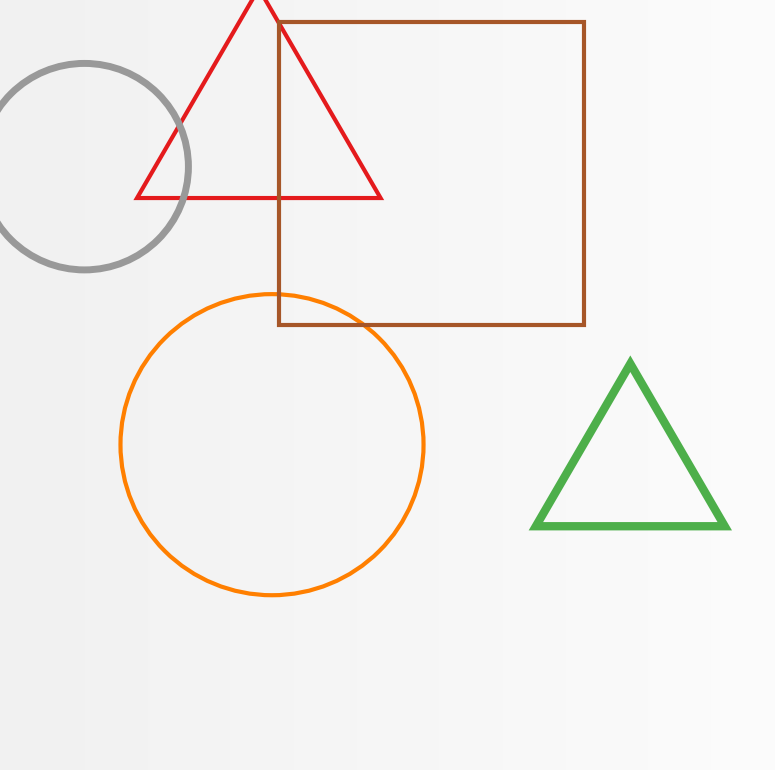[{"shape": "triangle", "thickness": 1.5, "radius": 0.91, "center": [0.334, 0.834]}, {"shape": "triangle", "thickness": 3, "radius": 0.7, "center": [0.813, 0.387]}, {"shape": "circle", "thickness": 1.5, "radius": 0.98, "center": [0.351, 0.423]}, {"shape": "square", "thickness": 1.5, "radius": 0.98, "center": [0.557, 0.775]}, {"shape": "circle", "thickness": 2.5, "radius": 0.67, "center": [0.109, 0.784]}]